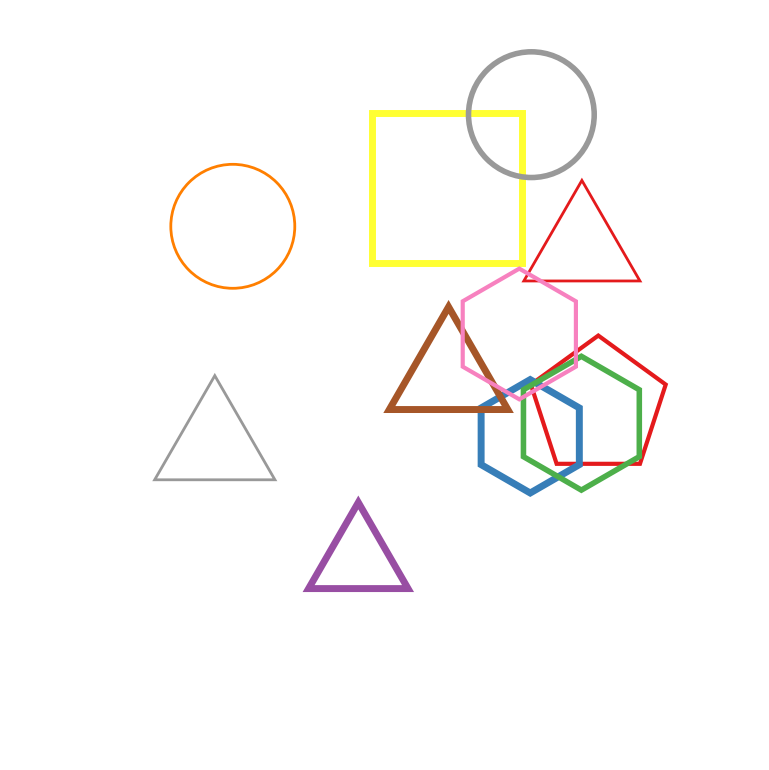[{"shape": "triangle", "thickness": 1, "radius": 0.44, "center": [0.756, 0.679]}, {"shape": "pentagon", "thickness": 1.5, "radius": 0.46, "center": [0.777, 0.472]}, {"shape": "hexagon", "thickness": 2.5, "radius": 0.37, "center": [0.689, 0.433]}, {"shape": "hexagon", "thickness": 2, "radius": 0.43, "center": [0.755, 0.45]}, {"shape": "triangle", "thickness": 2.5, "radius": 0.37, "center": [0.465, 0.273]}, {"shape": "circle", "thickness": 1, "radius": 0.4, "center": [0.302, 0.706]}, {"shape": "square", "thickness": 2.5, "radius": 0.49, "center": [0.58, 0.756]}, {"shape": "triangle", "thickness": 2.5, "radius": 0.44, "center": [0.583, 0.513]}, {"shape": "hexagon", "thickness": 1.5, "radius": 0.42, "center": [0.674, 0.566]}, {"shape": "circle", "thickness": 2, "radius": 0.41, "center": [0.69, 0.851]}, {"shape": "triangle", "thickness": 1, "radius": 0.45, "center": [0.279, 0.422]}]